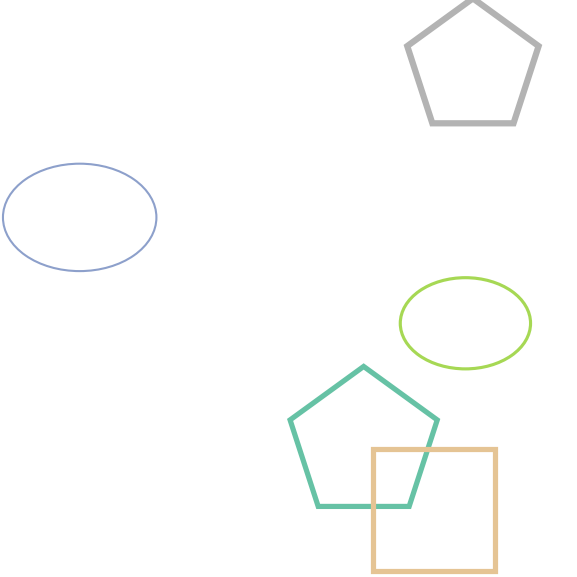[{"shape": "pentagon", "thickness": 2.5, "radius": 0.67, "center": [0.63, 0.231]}, {"shape": "oval", "thickness": 1, "radius": 0.66, "center": [0.138, 0.623]}, {"shape": "oval", "thickness": 1.5, "radius": 0.56, "center": [0.806, 0.439]}, {"shape": "square", "thickness": 2.5, "radius": 0.53, "center": [0.751, 0.116]}, {"shape": "pentagon", "thickness": 3, "radius": 0.6, "center": [0.819, 0.882]}]